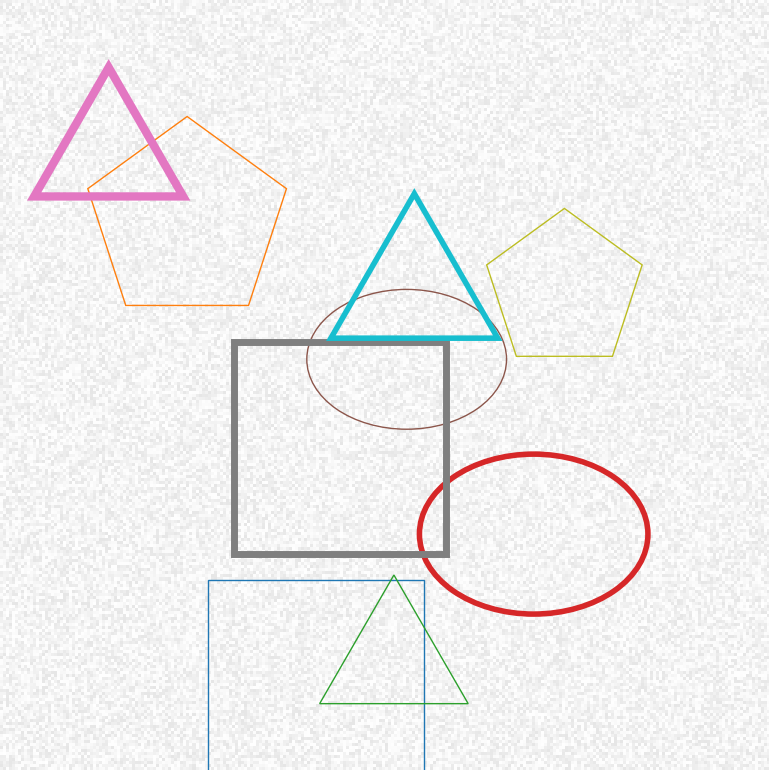[{"shape": "square", "thickness": 0.5, "radius": 0.7, "center": [0.41, 0.107]}, {"shape": "pentagon", "thickness": 0.5, "radius": 0.68, "center": [0.243, 0.713]}, {"shape": "triangle", "thickness": 0.5, "radius": 0.56, "center": [0.512, 0.142]}, {"shape": "oval", "thickness": 2, "radius": 0.74, "center": [0.693, 0.306]}, {"shape": "oval", "thickness": 0.5, "radius": 0.65, "center": [0.528, 0.533]}, {"shape": "triangle", "thickness": 3, "radius": 0.56, "center": [0.141, 0.801]}, {"shape": "square", "thickness": 2.5, "radius": 0.69, "center": [0.442, 0.418]}, {"shape": "pentagon", "thickness": 0.5, "radius": 0.53, "center": [0.733, 0.623]}, {"shape": "triangle", "thickness": 2, "radius": 0.63, "center": [0.538, 0.623]}]